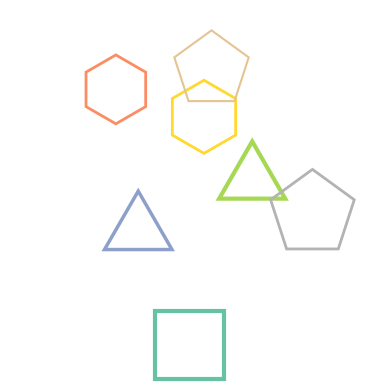[{"shape": "square", "thickness": 3, "radius": 0.45, "center": [0.491, 0.104]}, {"shape": "hexagon", "thickness": 2, "radius": 0.45, "center": [0.301, 0.768]}, {"shape": "triangle", "thickness": 2.5, "radius": 0.51, "center": [0.359, 0.402]}, {"shape": "triangle", "thickness": 3, "radius": 0.5, "center": [0.655, 0.534]}, {"shape": "hexagon", "thickness": 2, "radius": 0.47, "center": [0.53, 0.697]}, {"shape": "pentagon", "thickness": 1.5, "radius": 0.51, "center": [0.549, 0.82]}, {"shape": "pentagon", "thickness": 2, "radius": 0.57, "center": [0.812, 0.446]}]